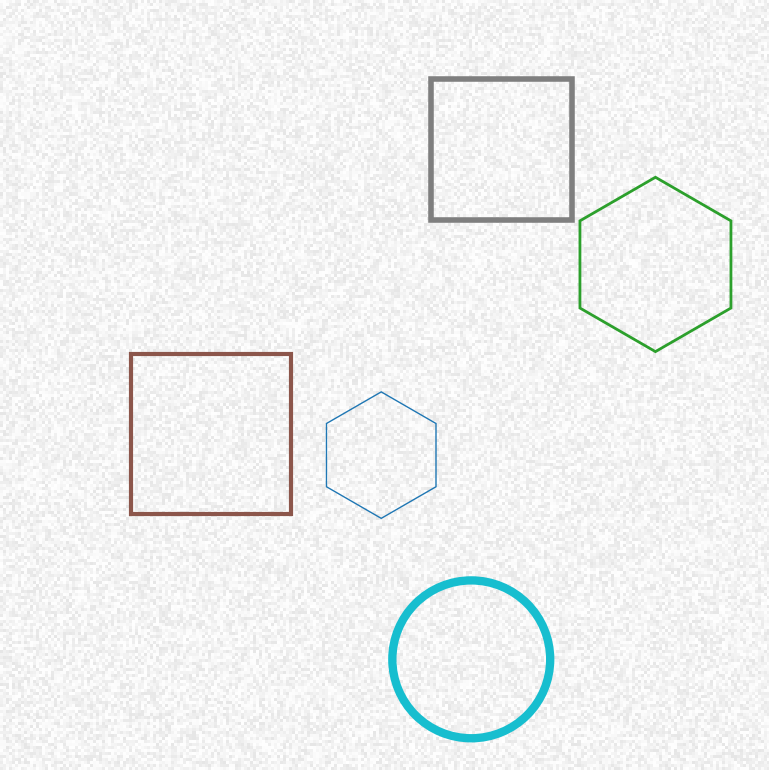[{"shape": "hexagon", "thickness": 0.5, "radius": 0.41, "center": [0.495, 0.409]}, {"shape": "hexagon", "thickness": 1, "radius": 0.57, "center": [0.851, 0.657]}, {"shape": "square", "thickness": 1.5, "radius": 0.52, "center": [0.274, 0.436]}, {"shape": "square", "thickness": 2, "radius": 0.46, "center": [0.651, 0.805]}, {"shape": "circle", "thickness": 3, "radius": 0.51, "center": [0.612, 0.144]}]